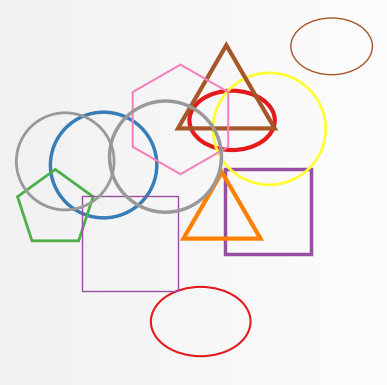[{"shape": "oval", "thickness": 1.5, "radius": 0.64, "center": [0.518, 0.165]}, {"shape": "oval", "thickness": 3, "radius": 0.55, "center": [0.599, 0.687]}, {"shape": "circle", "thickness": 2.5, "radius": 0.69, "center": [0.267, 0.571]}, {"shape": "pentagon", "thickness": 2, "radius": 0.51, "center": [0.143, 0.457]}, {"shape": "square", "thickness": 1, "radius": 0.62, "center": [0.336, 0.368]}, {"shape": "square", "thickness": 2.5, "radius": 0.55, "center": [0.692, 0.451]}, {"shape": "triangle", "thickness": 3, "radius": 0.57, "center": [0.573, 0.438]}, {"shape": "circle", "thickness": 2, "radius": 0.73, "center": [0.695, 0.665]}, {"shape": "triangle", "thickness": 3, "radius": 0.72, "center": [0.584, 0.739]}, {"shape": "oval", "thickness": 1, "radius": 0.53, "center": [0.856, 0.88]}, {"shape": "hexagon", "thickness": 1.5, "radius": 0.71, "center": [0.466, 0.69]}, {"shape": "circle", "thickness": 2, "radius": 0.63, "center": [0.168, 0.581]}, {"shape": "circle", "thickness": 2.5, "radius": 0.72, "center": [0.427, 0.593]}]